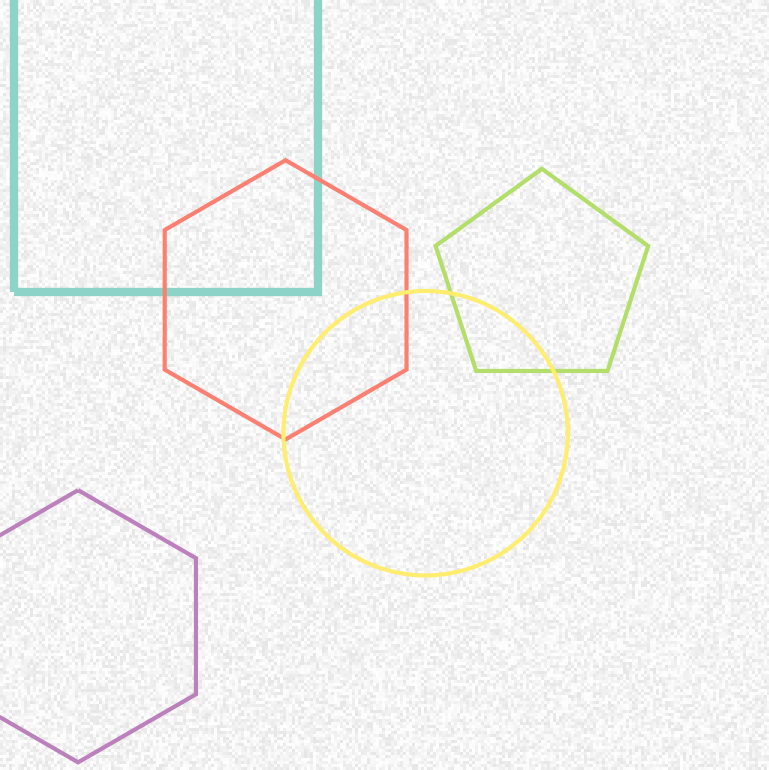[{"shape": "square", "thickness": 3, "radius": 0.99, "center": [0.215, 0.818]}, {"shape": "hexagon", "thickness": 1.5, "radius": 0.91, "center": [0.371, 0.611]}, {"shape": "pentagon", "thickness": 1.5, "radius": 0.73, "center": [0.704, 0.636]}, {"shape": "hexagon", "thickness": 1.5, "radius": 0.88, "center": [0.101, 0.187]}, {"shape": "circle", "thickness": 1.5, "radius": 0.92, "center": [0.553, 0.437]}]